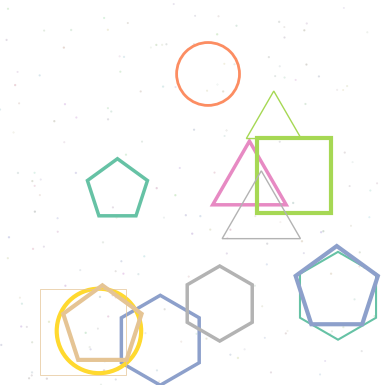[{"shape": "pentagon", "thickness": 2.5, "radius": 0.41, "center": [0.305, 0.506]}, {"shape": "hexagon", "thickness": 1.5, "radius": 0.57, "center": [0.878, 0.232]}, {"shape": "circle", "thickness": 2, "radius": 0.41, "center": [0.54, 0.808]}, {"shape": "hexagon", "thickness": 2.5, "radius": 0.58, "center": [0.416, 0.116]}, {"shape": "pentagon", "thickness": 3, "radius": 0.56, "center": [0.875, 0.249]}, {"shape": "triangle", "thickness": 2.5, "radius": 0.55, "center": [0.648, 0.523]}, {"shape": "square", "thickness": 3, "radius": 0.48, "center": [0.764, 0.544]}, {"shape": "triangle", "thickness": 1, "radius": 0.41, "center": [0.711, 0.681]}, {"shape": "circle", "thickness": 3, "radius": 0.55, "center": [0.257, 0.14]}, {"shape": "pentagon", "thickness": 3, "radius": 0.54, "center": [0.266, 0.152]}, {"shape": "square", "thickness": 0.5, "radius": 0.56, "center": [0.214, 0.139]}, {"shape": "triangle", "thickness": 1, "radius": 0.59, "center": [0.679, 0.439]}, {"shape": "hexagon", "thickness": 2.5, "radius": 0.49, "center": [0.571, 0.212]}]